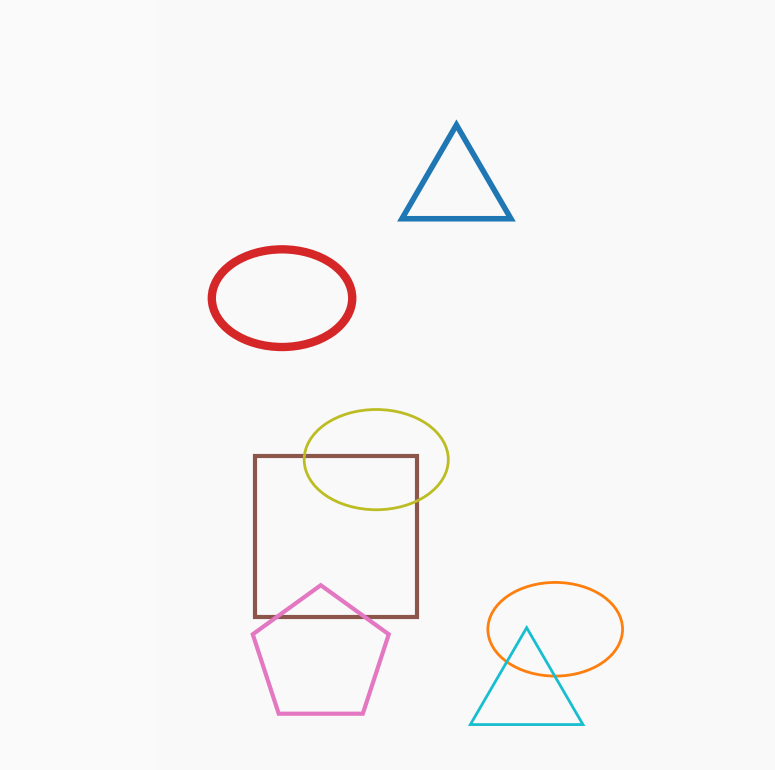[{"shape": "triangle", "thickness": 2, "radius": 0.41, "center": [0.589, 0.757]}, {"shape": "oval", "thickness": 1, "radius": 0.43, "center": [0.716, 0.183]}, {"shape": "oval", "thickness": 3, "radius": 0.45, "center": [0.364, 0.613]}, {"shape": "square", "thickness": 1.5, "radius": 0.52, "center": [0.434, 0.303]}, {"shape": "pentagon", "thickness": 1.5, "radius": 0.46, "center": [0.414, 0.148]}, {"shape": "oval", "thickness": 1, "radius": 0.46, "center": [0.485, 0.403]}, {"shape": "triangle", "thickness": 1, "radius": 0.42, "center": [0.68, 0.101]}]